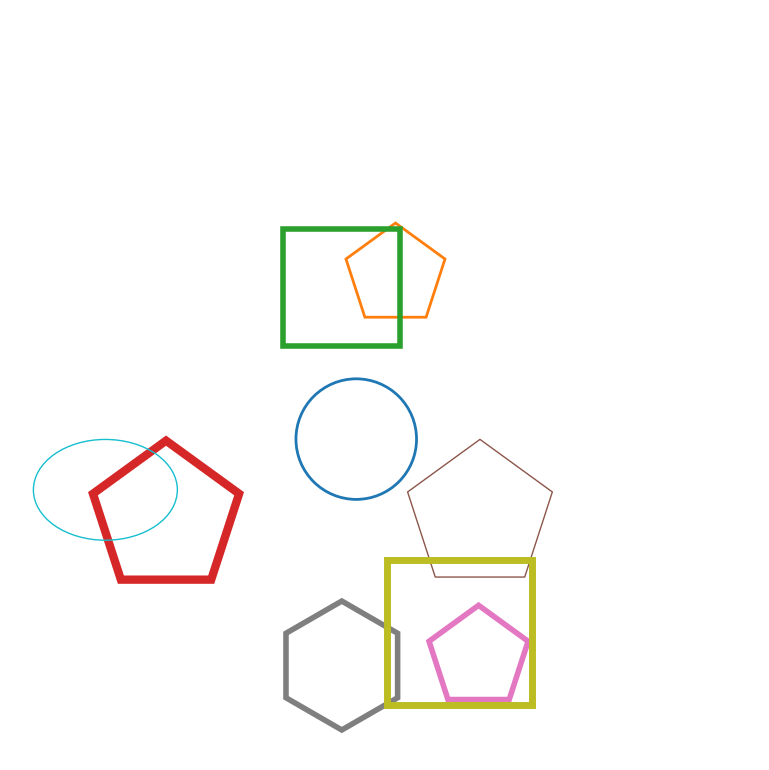[{"shape": "circle", "thickness": 1, "radius": 0.39, "center": [0.463, 0.43]}, {"shape": "pentagon", "thickness": 1, "radius": 0.34, "center": [0.514, 0.643]}, {"shape": "square", "thickness": 2, "radius": 0.38, "center": [0.444, 0.627]}, {"shape": "pentagon", "thickness": 3, "radius": 0.5, "center": [0.216, 0.328]}, {"shape": "pentagon", "thickness": 0.5, "radius": 0.49, "center": [0.623, 0.331]}, {"shape": "pentagon", "thickness": 2, "radius": 0.34, "center": [0.622, 0.146]}, {"shape": "hexagon", "thickness": 2, "radius": 0.42, "center": [0.444, 0.136]}, {"shape": "square", "thickness": 2.5, "radius": 0.47, "center": [0.597, 0.179]}, {"shape": "oval", "thickness": 0.5, "radius": 0.47, "center": [0.137, 0.364]}]